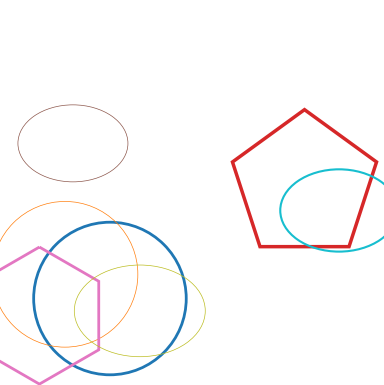[{"shape": "circle", "thickness": 2, "radius": 0.99, "center": [0.286, 0.225]}, {"shape": "circle", "thickness": 0.5, "radius": 0.95, "center": [0.169, 0.288]}, {"shape": "pentagon", "thickness": 2.5, "radius": 0.98, "center": [0.791, 0.518]}, {"shape": "oval", "thickness": 0.5, "radius": 0.71, "center": [0.189, 0.628]}, {"shape": "hexagon", "thickness": 2, "radius": 0.89, "center": [0.102, 0.18]}, {"shape": "oval", "thickness": 0.5, "radius": 0.85, "center": [0.363, 0.193]}, {"shape": "oval", "thickness": 1.5, "radius": 0.76, "center": [0.881, 0.453]}]